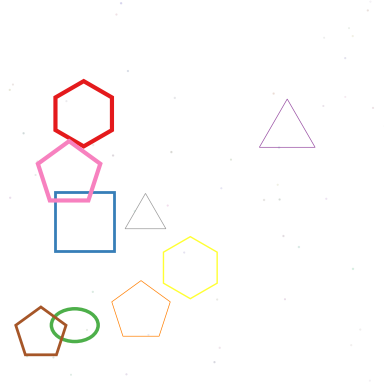[{"shape": "hexagon", "thickness": 3, "radius": 0.42, "center": [0.217, 0.705]}, {"shape": "square", "thickness": 2, "radius": 0.38, "center": [0.22, 0.424]}, {"shape": "oval", "thickness": 2.5, "radius": 0.3, "center": [0.194, 0.155]}, {"shape": "triangle", "thickness": 0.5, "radius": 0.42, "center": [0.746, 0.659]}, {"shape": "pentagon", "thickness": 0.5, "radius": 0.4, "center": [0.366, 0.191]}, {"shape": "hexagon", "thickness": 1, "radius": 0.4, "center": [0.494, 0.305]}, {"shape": "pentagon", "thickness": 2, "radius": 0.34, "center": [0.106, 0.134]}, {"shape": "pentagon", "thickness": 3, "radius": 0.43, "center": [0.179, 0.548]}, {"shape": "triangle", "thickness": 0.5, "radius": 0.31, "center": [0.378, 0.436]}]